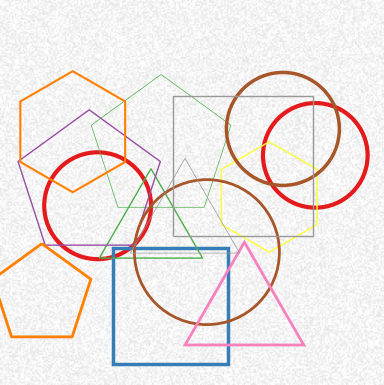[{"shape": "circle", "thickness": 3, "radius": 0.68, "center": [0.819, 0.596]}, {"shape": "circle", "thickness": 3, "radius": 0.69, "center": [0.254, 0.466]}, {"shape": "square", "thickness": 2.5, "radius": 0.75, "center": [0.444, 0.205]}, {"shape": "pentagon", "thickness": 0.5, "radius": 0.95, "center": [0.418, 0.616]}, {"shape": "triangle", "thickness": 1, "radius": 0.77, "center": [0.392, 0.407]}, {"shape": "pentagon", "thickness": 1, "radius": 0.97, "center": [0.232, 0.52]}, {"shape": "hexagon", "thickness": 1.5, "radius": 0.79, "center": [0.189, 0.658]}, {"shape": "pentagon", "thickness": 2, "radius": 0.67, "center": [0.109, 0.233]}, {"shape": "hexagon", "thickness": 1, "radius": 0.72, "center": [0.699, 0.488]}, {"shape": "circle", "thickness": 2.5, "radius": 0.73, "center": [0.735, 0.665]}, {"shape": "circle", "thickness": 2, "radius": 0.94, "center": [0.537, 0.345]}, {"shape": "triangle", "thickness": 2, "radius": 0.89, "center": [0.635, 0.193]}, {"shape": "triangle", "thickness": 0.5, "radius": 0.82, "center": [0.48, 0.425]}, {"shape": "square", "thickness": 1, "radius": 0.91, "center": [0.631, 0.568]}]